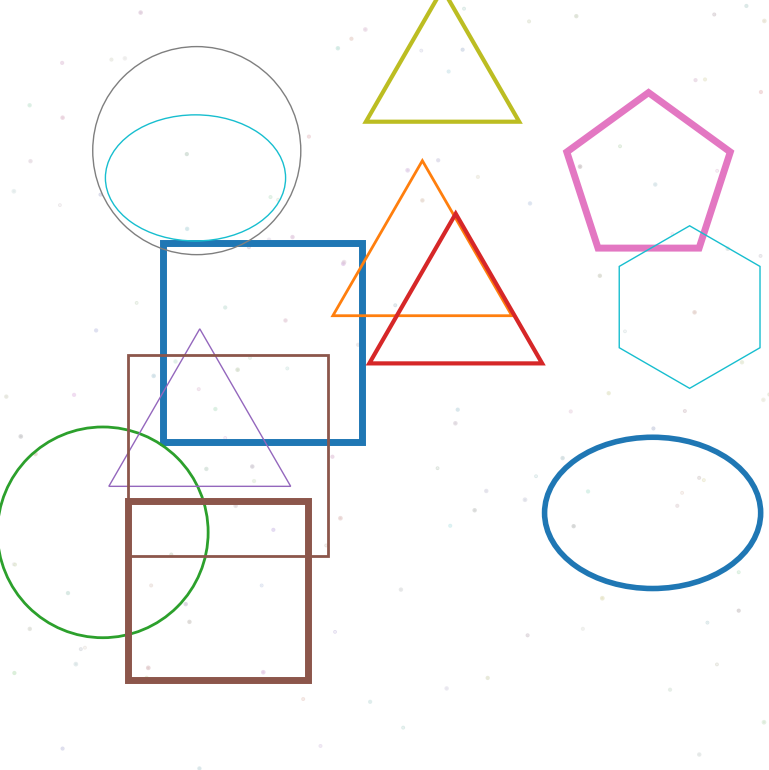[{"shape": "square", "thickness": 2.5, "radius": 0.65, "center": [0.341, 0.555]}, {"shape": "oval", "thickness": 2, "radius": 0.7, "center": [0.848, 0.334]}, {"shape": "triangle", "thickness": 1, "radius": 0.67, "center": [0.549, 0.657]}, {"shape": "circle", "thickness": 1, "radius": 0.68, "center": [0.133, 0.309]}, {"shape": "triangle", "thickness": 1.5, "radius": 0.65, "center": [0.592, 0.593]}, {"shape": "triangle", "thickness": 0.5, "radius": 0.68, "center": [0.259, 0.437]}, {"shape": "square", "thickness": 1, "radius": 0.65, "center": [0.296, 0.409]}, {"shape": "square", "thickness": 2.5, "radius": 0.58, "center": [0.283, 0.233]}, {"shape": "pentagon", "thickness": 2.5, "radius": 0.56, "center": [0.842, 0.768]}, {"shape": "circle", "thickness": 0.5, "radius": 0.68, "center": [0.256, 0.804]}, {"shape": "triangle", "thickness": 1.5, "radius": 0.57, "center": [0.575, 0.899]}, {"shape": "oval", "thickness": 0.5, "radius": 0.59, "center": [0.254, 0.769]}, {"shape": "hexagon", "thickness": 0.5, "radius": 0.53, "center": [0.896, 0.601]}]